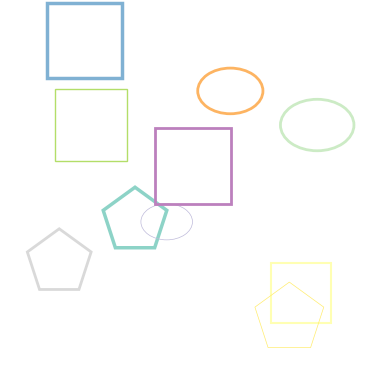[{"shape": "pentagon", "thickness": 2.5, "radius": 0.43, "center": [0.351, 0.427]}, {"shape": "square", "thickness": 1.5, "radius": 0.39, "center": [0.781, 0.239]}, {"shape": "oval", "thickness": 0.5, "radius": 0.33, "center": [0.433, 0.424]}, {"shape": "square", "thickness": 2.5, "radius": 0.49, "center": [0.22, 0.896]}, {"shape": "oval", "thickness": 2, "radius": 0.42, "center": [0.598, 0.764]}, {"shape": "square", "thickness": 1, "radius": 0.47, "center": [0.237, 0.675]}, {"shape": "pentagon", "thickness": 2, "radius": 0.44, "center": [0.154, 0.319]}, {"shape": "square", "thickness": 2, "radius": 0.5, "center": [0.501, 0.569]}, {"shape": "oval", "thickness": 2, "radius": 0.48, "center": [0.824, 0.675]}, {"shape": "pentagon", "thickness": 0.5, "radius": 0.47, "center": [0.752, 0.173]}]